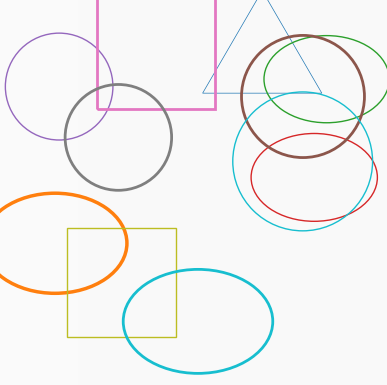[{"shape": "triangle", "thickness": 0.5, "radius": 0.89, "center": [0.677, 0.847]}, {"shape": "oval", "thickness": 2.5, "radius": 0.93, "center": [0.142, 0.368]}, {"shape": "oval", "thickness": 1, "radius": 0.81, "center": [0.843, 0.794]}, {"shape": "oval", "thickness": 1, "radius": 0.81, "center": [0.811, 0.539]}, {"shape": "circle", "thickness": 1, "radius": 0.69, "center": [0.153, 0.775]}, {"shape": "circle", "thickness": 2, "radius": 0.79, "center": [0.782, 0.749]}, {"shape": "square", "thickness": 2, "radius": 0.76, "center": [0.403, 0.869]}, {"shape": "circle", "thickness": 2, "radius": 0.69, "center": [0.305, 0.643]}, {"shape": "square", "thickness": 1, "radius": 0.71, "center": [0.313, 0.267]}, {"shape": "oval", "thickness": 2, "radius": 0.96, "center": [0.511, 0.165]}, {"shape": "circle", "thickness": 1, "radius": 0.9, "center": [0.781, 0.581]}]